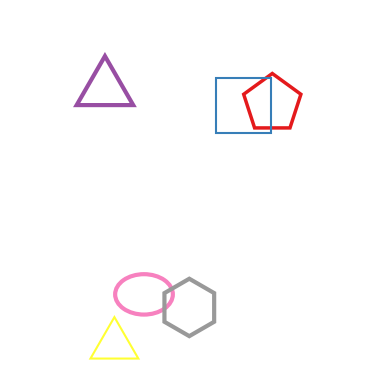[{"shape": "pentagon", "thickness": 2.5, "radius": 0.39, "center": [0.707, 0.731]}, {"shape": "square", "thickness": 1.5, "radius": 0.36, "center": [0.632, 0.727]}, {"shape": "triangle", "thickness": 3, "radius": 0.42, "center": [0.273, 0.769]}, {"shape": "triangle", "thickness": 1.5, "radius": 0.36, "center": [0.297, 0.105]}, {"shape": "oval", "thickness": 3, "radius": 0.37, "center": [0.374, 0.235]}, {"shape": "hexagon", "thickness": 3, "radius": 0.37, "center": [0.492, 0.201]}]